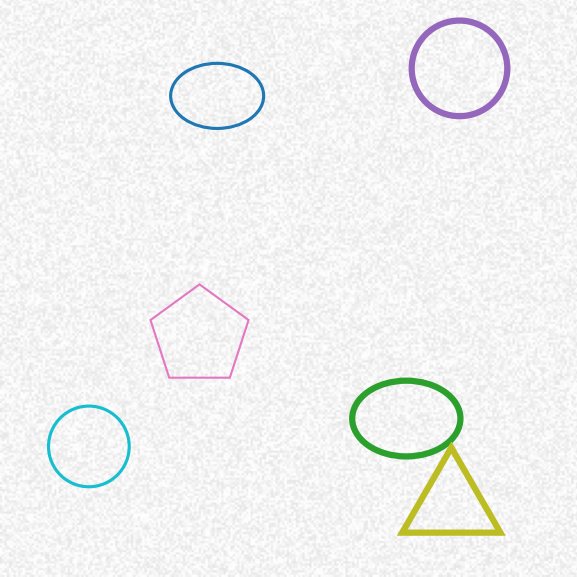[{"shape": "oval", "thickness": 1.5, "radius": 0.4, "center": [0.376, 0.833]}, {"shape": "oval", "thickness": 3, "radius": 0.47, "center": [0.704, 0.274]}, {"shape": "circle", "thickness": 3, "radius": 0.41, "center": [0.796, 0.881]}, {"shape": "pentagon", "thickness": 1, "radius": 0.45, "center": [0.346, 0.417]}, {"shape": "triangle", "thickness": 3, "radius": 0.49, "center": [0.781, 0.126]}, {"shape": "circle", "thickness": 1.5, "radius": 0.35, "center": [0.154, 0.226]}]